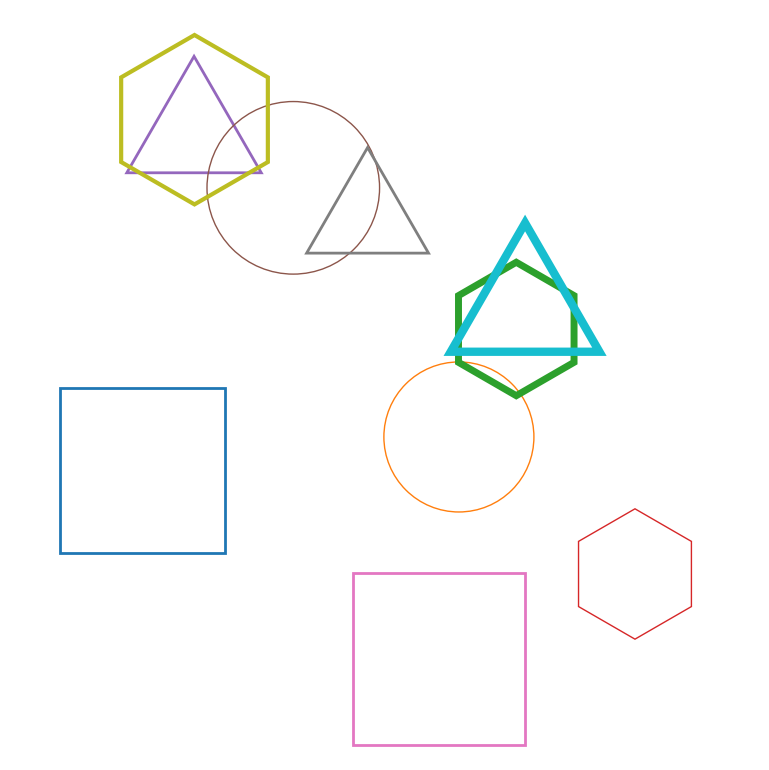[{"shape": "square", "thickness": 1, "radius": 0.53, "center": [0.186, 0.389]}, {"shape": "circle", "thickness": 0.5, "radius": 0.49, "center": [0.596, 0.433]}, {"shape": "hexagon", "thickness": 2.5, "radius": 0.43, "center": [0.67, 0.573]}, {"shape": "hexagon", "thickness": 0.5, "radius": 0.42, "center": [0.825, 0.255]}, {"shape": "triangle", "thickness": 1, "radius": 0.5, "center": [0.252, 0.826]}, {"shape": "circle", "thickness": 0.5, "radius": 0.56, "center": [0.381, 0.756]}, {"shape": "square", "thickness": 1, "radius": 0.56, "center": [0.57, 0.144]}, {"shape": "triangle", "thickness": 1, "radius": 0.46, "center": [0.477, 0.717]}, {"shape": "hexagon", "thickness": 1.5, "radius": 0.55, "center": [0.253, 0.845]}, {"shape": "triangle", "thickness": 3, "radius": 0.56, "center": [0.682, 0.599]}]